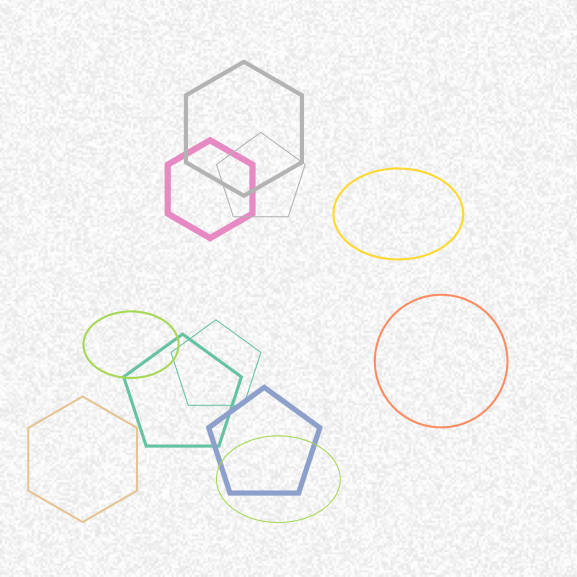[{"shape": "pentagon", "thickness": 1.5, "radius": 0.54, "center": [0.316, 0.313]}, {"shape": "pentagon", "thickness": 0.5, "radius": 0.41, "center": [0.374, 0.364]}, {"shape": "circle", "thickness": 1, "radius": 0.57, "center": [0.764, 0.374]}, {"shape": "pentagon", "thickness": 2.5, "radius": 0.51, "center": [0.458, 0.227]}, {"shape": "hexagon", "thickness": 3, "radius": 0.42, "center": [0.364, 0.672]}, {"shape": "oval", "thickness": 1, "radius": 0.41, "center": [0.227, 0.402]}, {"shape": "oval", "thickness": 0.5, "radius": 0.54, "center": [0.482, 0.169]}, {"shape": "oval", "thickness": 1, "radius": 0.56, "center": [0.69, 0.629]}, {"shape": "hexagon", "thickness": 1, "radius": 0.54, "center": [0.143, 0.204]}, {"shape": "pentagon", "thickness": 0.5, "radius": 0.4, "center": [0.452, 0.689]}, {"shape": "hexagon", "thickness": 2, "radius": 0.58, "center": [0.422, 0.776]}]